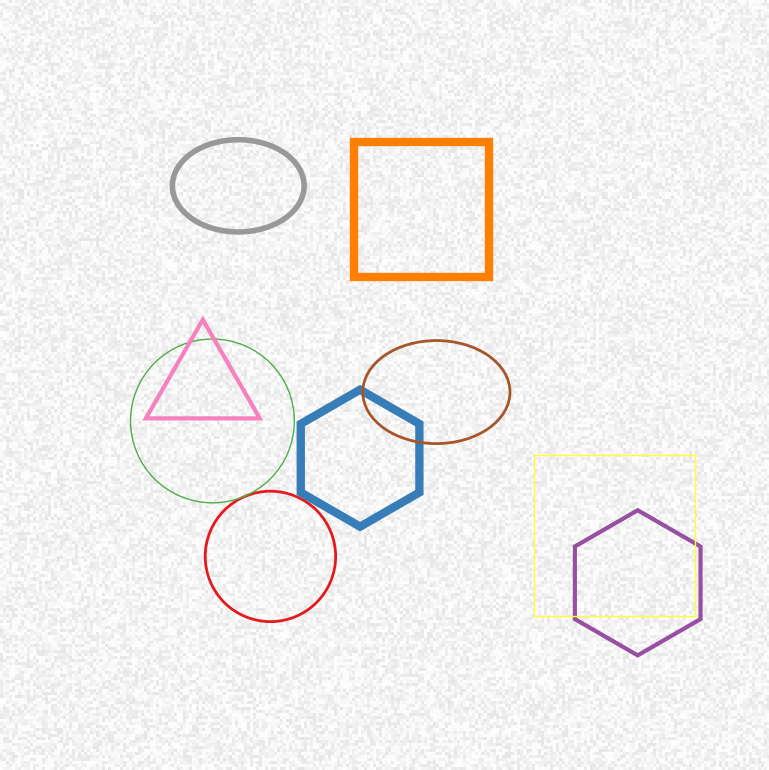[{"shape": "circle", "thickness": 1, "radius": 0.42, "center": [0.351, 0.277]}, {"shape": "hexagon", "thickness": 3, "radius": 0.44, "center": [0.468, 0.405]}, {"shape": "circle", "thickness": 0.5, "radius": 0.53, "center": [0.276, 0.453]}, {"shape": "hexagon", "thickness": 1.5, "radius": 0.47, "center": [0.828, 0.243]}, {"shape": "square", "thickness": 3, "radius": 0.44, "center": [0.547, 0.728]}, {"shape": "square", "thickness": 0.5, "radius": 0.52, "center": [0.798, 0.304]}, {"shape": "oval", "thickness": 1, "radius": 0.48, "center": [0.567, 0.491]}, {"shape": "triangle", "thickness": 1.5, "radius": 0.43, "center": [0.263, 0.499]}, {"shape": "oval", "thickness": 2, "radius": 0.43, "center": [0.309, 0.759]}]